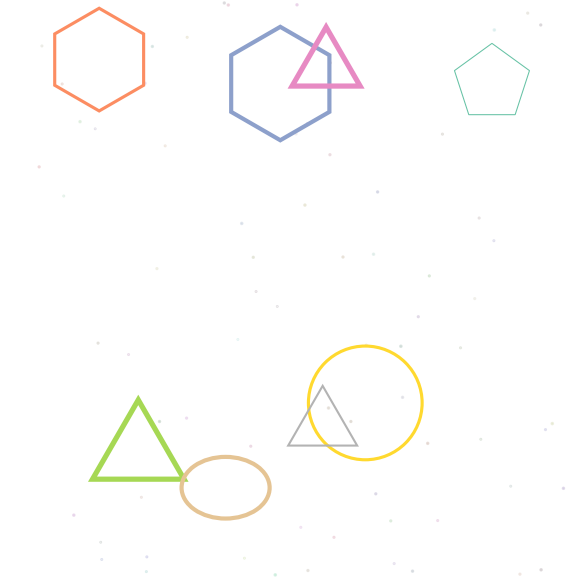[{"shape": "pentagon", "thickness": 0.5, "radius": 0.34, "center": [0.852, 0.856]}, {"shape": "hexagon", "thickness": 1.5, "radius": 0.44, "center": [0.172, 0.896]}, {"shape": "hexagon", "thickness": 2, "radius": 0.49, "center": [0.485, 0.854]}, {"shape": "triangle", "thickness": 2.5, "radius": 0.34, "center": [0.565, 0.884]}, {"shape": "triangle", "thickness": 2.5, "radius": 0.46, "center": [0.239, 0.215]}, {"shape": "circle", "thickness": 1.5, "radius": 0.49, "center": [0.633, 0.301]}, {"shape": "oval", "thickness": 2, "radius": 0.38, "center": [0.391, 0.155]}, {"shape": "triangle", "thickness": 1, "radius": 0.34, "center": [0.559, 0.262]}]